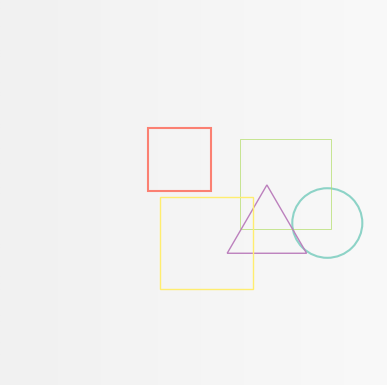[{"shape": "circle", "thickness": 1.5, "radius": 0.45, "center": [0.845, 0.421]}, {"shape": "square", "thickness": 1.5, "radius": 0.41, "center": [0.463, 0.586]}, {"shape": "square", "thickness": 0.5, "radius": 0.58, "center": [0.737, 0.523]}, {"shape": "triangle", "thickness": 1, "radius": 0.59, "center": [0.689, 0.401]}, {"shape": "square", "thickness": 1, "radius": 0.6, "center": [0.532, 0.368]}]